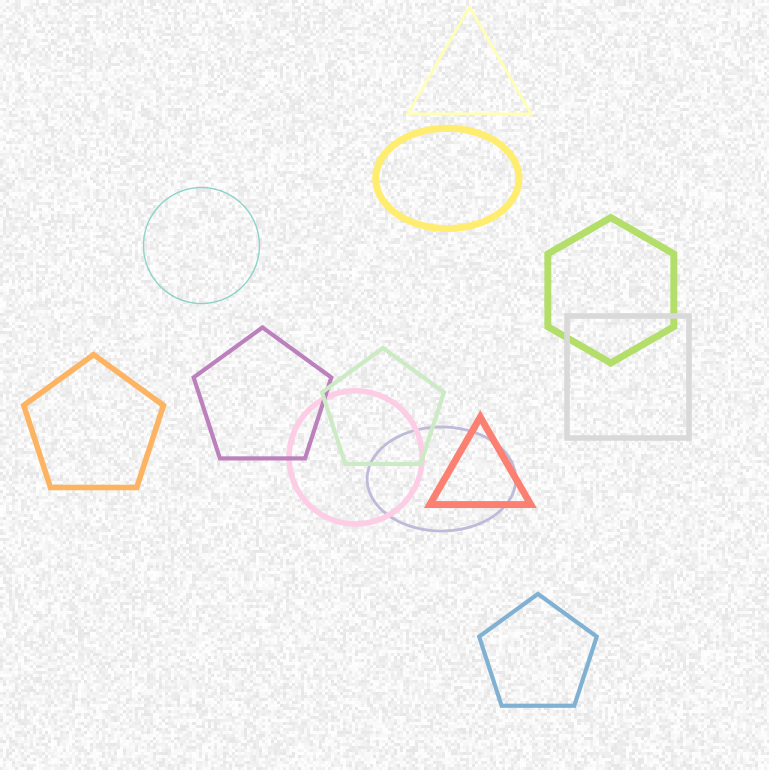[{"shape": "circle", "thickness": 0.5, "radius": 0.38, "center": [0.262, 0.681]}, {"shape": "triangle", "thickness": 1, "radius": 0.46, "center": [0.61, 0.898]}, {"shape": "oval", "thickness": 1, "radius": 0.48, "center": [0.573, 0.378]}, {"shape": "triangle", "thickness": 2.5, "radius": 0.38, "center": [0.624, 0.383]}, {"shape": "pentagon", "thickness": 1.5, "radius": 0.4, "center": [0.699, 0.148]}, {"shape": "pentagon", "thickness": 2, "radius": 0.48, "center": [0.122, 0.444]}, {"shape": "hexagon", "thickness": 2.5, "radius": 0.47, "center": [0.793, 0.623]}, {"shape": "circle", "thickness": 2, "radius": 0.43, "center": [0.462, 0.406]}, {"shape": "square", "thickness": 2, "radius": 0.4, "center": [0.816, 0.51]}, {"shape": "pentagon", "thickness": 1.5, "radius": 0.47, "center": [0.341, 0.481]}, {"shape": "pentagon", "thickness": 1.5, "radius": 0.42, "center": [0.497, 0.465]}, {"shape": "oval", "thickness": 2.5, "radius": 0.47, "center": [0.581, 0.768]}]